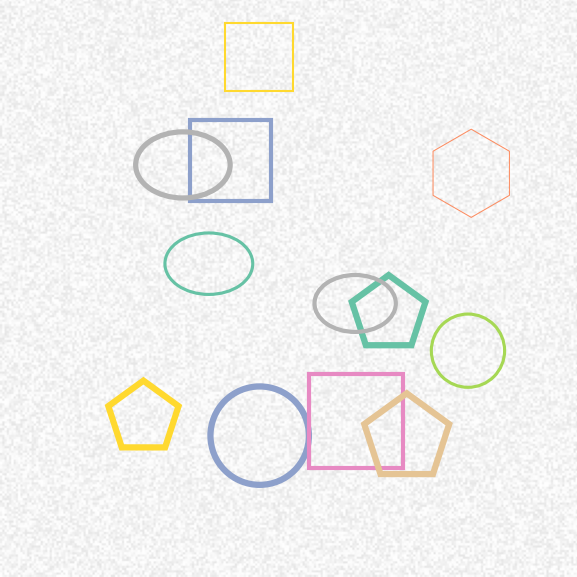[{"shape": "oval", "thickness": 1.5, "radius": 0.38, "center": [0.362, 0.543]}, {"shape": "pentagon", "thickness": 3, "radius": 0.34, "center": [0.673, 0.456]}, {"shape": "hexagon", "thickness": 0.5, "radius": 0.38, "center": [0.816, 0.699]}, {"shape": "square", "thickness": 2, "radius": 0.35, "center": [0.399, 0.721]}, {"shape": "circle", "thickness": 3, "radius": 0.43, "center": [0.45, 0.245]}, {"shape": "square", "thickness": 2, "radius": 0.41, "center": [0.616, 0.27]}, {"shape": "circle", "thickness": 1.5, "radius": 0.32, "center": [0.81, 0.392]}, {"shape": "square", "thickness": 1, "radius": 0.29, "center": [0.449, 0.9]}, {"shape": "pentagon", "thickness": 3, "radius": 0.32, "center": [0.248, 0.276]}, {"shape": "pentagon", "thickness": 3, "radius": 0.39, "center": [0.704, 0.241]}, {"shape": "oval", "thickness": 2, "radius": 0.35, "center": [0.615, 0.474]}, {"shape": "oval", "thickness": 2.5, "radius": 0.41, "center": [0.317, 0.714]}]